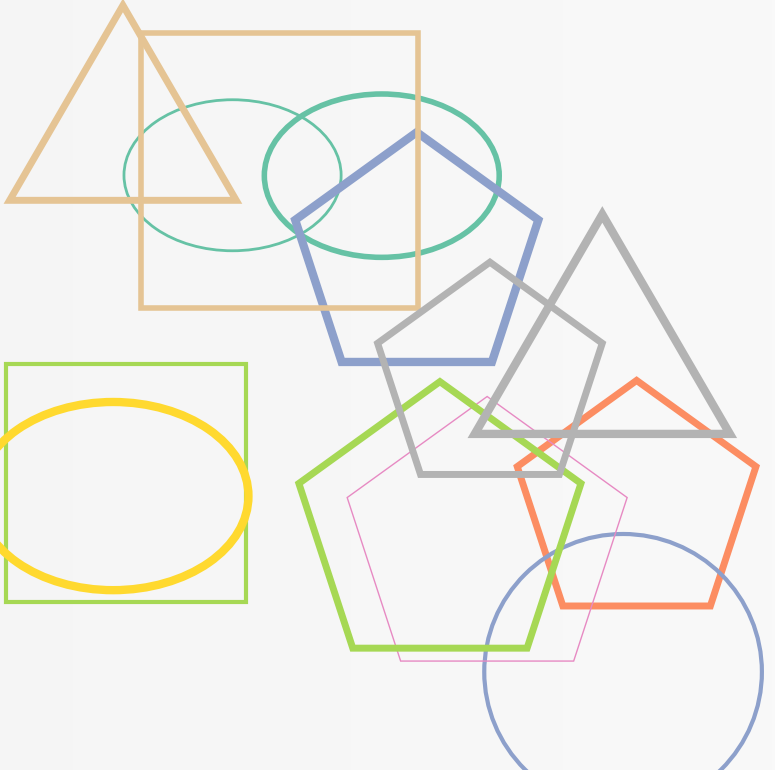[{"shape": "oval", "thickness": 1, "radius": 0.7, "center": [0.3, 0.772]}, {"shape": "oval", "thickness": 2, "radius": 0.76, "center": [0.493, 0.772]}, {"shape": "pentagon", "thickness": 2.5, "radius": 0.81, "center": [0.821, 0.344]}, {"shape": "circle", "thickness": 1.5, "radius": 0.9, "center": [0.804, 0.127]}, {"shape": "pentagon", "thickness": 3, "radius": 0.82, "center": [0.538, 0.663]}, {"shape": "pentagon", "thickness": 0.5, "radius": 0.95, "center": [0.629, 0.295]}, {"shape": "square", "thickness": 1.5, "radius": 0.77, "center": [0.162, 0.373]}, {"shape": "pentagon", "thickness": 2.5, "radius": 0.96, "center": [0.568, 0.313]}, {"shape": "oval", "thickness": 3, "radius": 0.87, "center": [0.146, 0.356]}, {"shape": "square", "thickness": 2, "radius": 0.89, "center": [0.36, 0.779]}, {"shape": "triangle", "thickness": 2.5, "radius": 0.84, "center": [0.159, 0.824]}, {"shape": "triangle", "thickness": 3, "radius": 0.95, "center": [0.777, 0.531]}, {"shape": "pentagon", "thickness": 2.5, "radius": 0.76, "center": [0.632, 0.507]}]